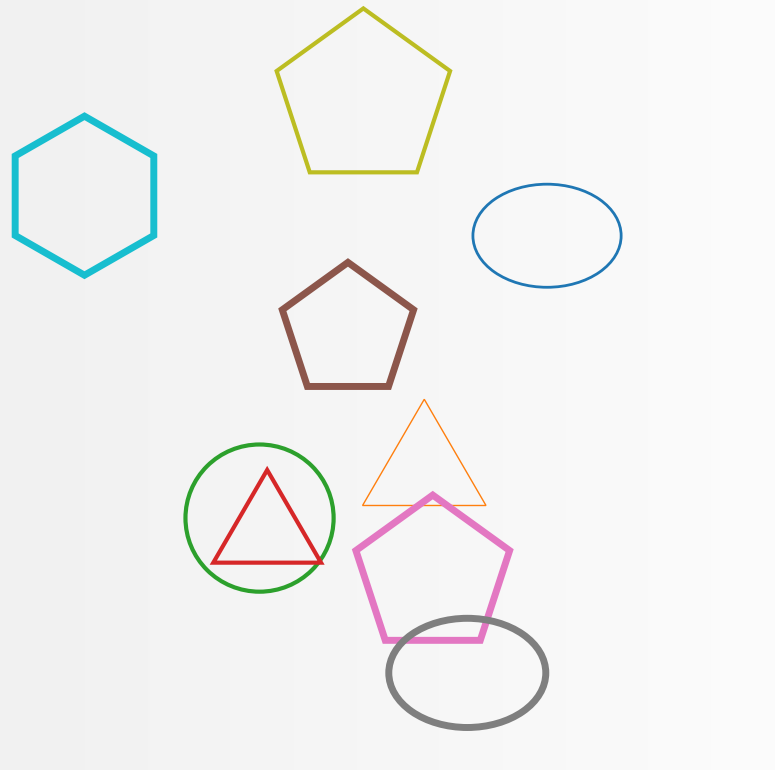[{"shape": "oval", "thickness": 1, "radius": 0.48, "center": [0.706, 0.694]}, {"shape": "triangle", "thickness": 0.5, "radius": 0.46, "center": [0.547, 0.389]}, {"shape": "circle", "thickness": 1.5, "radius": 0.48, "center": [0.335, 0.327]}, {"shape": "triangle", "thickness": 1.5, "radius": 0.4, "center": [0.345, 0.309]}, {"shape": "pentagon", "thickness": 2.5, "radius": 0.45, "center": [0.449, 0.57]}, {"shape": "pentagon", "thickness": 2.5, "radius": 0.52, "center": [0.558, 0.253]}, {"shape": "oval", "thickness": 2.5, "radius": 0.51, "center": [0.603, 0.126]}, {"shape": "pentagon", "thickness": 1.5, "radius": 0.59, "center": [0.469, 0.871]}, {"shape": "hexagon", "thickness": 2.5, "radius": 0.52, "center": [0.109, 0.746]}]